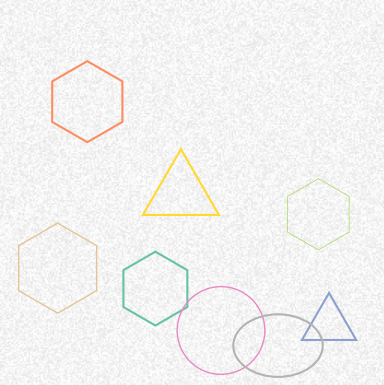[{"shape": "hexagon", "thickness": 1.5, "radius": 0.48, "center": [0.404, 0.25]}, {"shape": "hexagon", "thickness": 1.5, "radius": 0.53, "center": [0.227, 0.736]}, {"shape": "triangle", "thickness": 1.5, "radius": 0.41, "center": [0.855, 0.158]}, {"shape": "circle", "thickness": 1, "radius": 0.57, "center": [0.574, 0.142]}, {"shape": "hexagon", "thickness": 0.5, "radius": 0.46, "center": [0.827, 0.443]}, {"shape": "triangle", "thickness": 1.5, "radius": 0.57, "center": [0.47, 0.499]}, {"shape": "hexagon", "thickness": 1, "radius": 0.58, "center": [0.15, 0.304]}, {"shape": "oval", "thickness": 1.5, "radius": 0.58, "center": [0.722, 0.102]}]